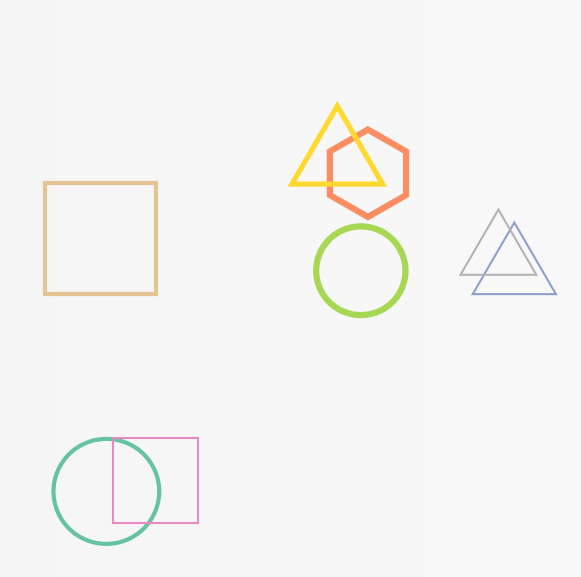[{"shape": "circle", "thickness": 2, "radius": 0.45, "center": [0.183, 0.148]}, {"shape": "hexagon", "thickness": 3, "radius": 0.38, "center": [0.633, 0.699]}, {"shape": "triangle", "thickness": 1, "radius": 0.41, "center": [0.885, 0.531]}, {"shape": "square", "thickness": 1, "radius": 0.37, "center": [0.268, 0.167]}, {"shape": "circle", "thickness": 3, "radius": 0.38, "center": [0.621, 0.53]}, {"shape": "triangle", "thickness": 2.5, "radius": 0.45, "center": [0.58, 0.725]}, {"shape": "square", "thickness": 2, "radius": 0.48, "center": [0.173, 0.586]}, {"shape": "triangle", "thickness": 1, "radius": 0.38, "center": [0.857, 0.561]}]